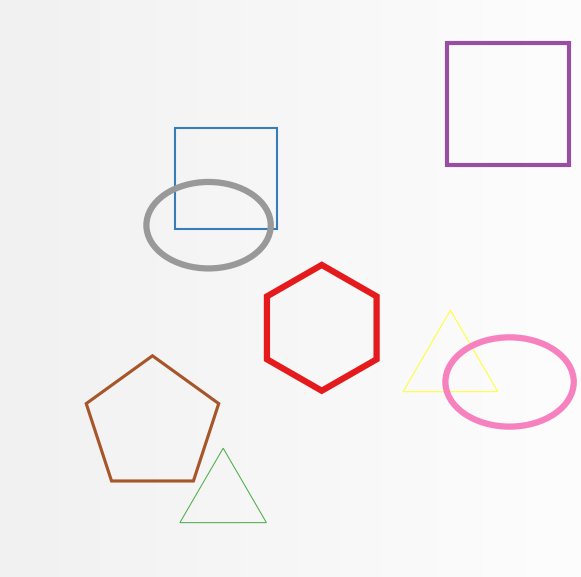[{"shape": "hexagon", "thickness": 3, "radius": 0.54, "center": [0.554, 0.431]}, {"shape": "square", "thickness": 1, "radius": 0.44, "center": [0.389, 0.69]}, {"shape": "triangle", "thickness": 0.5, "radius": 0.43, "center": [0.384, 0.137]}, {"shape": "square", "thickness": 2, "radius": 0.53, "center": [0.874, 0.819]}, {"shape": "triangle", "thickness": 0.5, "radius": 0.47, "center": [0.775, 0.368]}, {"shape": "pentagon", "thickness": 1.5, "radius": 0.6, "center": [0.262, 0.263]}, {"shape": "oval", "thickness": 3, "radius": 0.55, "center": [0.877, 0.338]}, {"shape": "oval", "thickness": 3, "radius": 0.53, "center": [0.359, 0.609]}]